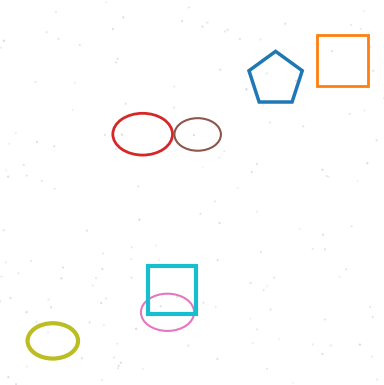[{"shape": "pentagon", "thickness": 2.5, "radius": 0.36, "center": [0.716, 0.794]}, {"shape": "square", "thickness": 2, "radius": 0.33, "center": [0.889, 0.843]}, {"shape": "oval", "thickness": 2, "radius": 0.39, "center": [0.371, 0.651]}, {"shape": "oval", "thickness": 1.5, "radius": 0.3, "center": [0.513, 0.651]}, {"shape": "oval", "thickness": 1.5, "radius": 0.35, "center": [0.435, 0.189]}, {"shape": "oval", "thickness": 3, "radius": 0.33, "center": [0.137, 0.115]}, {"shape": "square", "thickness": 3, "radius": 0.31, "center": [0.446, 0.246]}]